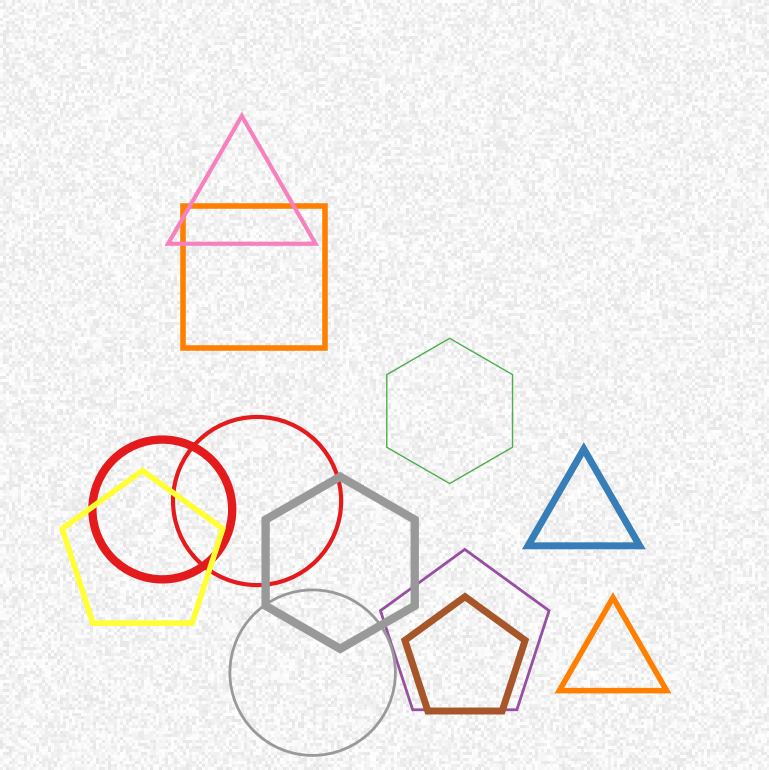[{"shape": "circle", "thickness": 3, "radius": 0.45, "center": [0.211, 0.338]}, {"shape": "circle", "thickness": 1.5, "radius": 0.55, "center": [0.334, 0.349]}, {"shape": "triangle", "thickness": 2.5, "radius": 0.42, "center": [0.758, 0.333]}, {"shape": "hexagon", "thickness": 0.5, "radius": 0.47, "center": [0.584, 0.466]}, {"shape": "pentagon", "thickness": 1, "radius": 0.58, "center": [0.604, 0.171]}, {"shape": "square", "thickness": 2, "radius": 0.46, "center": [0.33, 0.641]}, {"shape": "triangle", "thickness": 2, "radius": 0.4, "center": [0.796, 0.143]}, {"shape": "pentagon", "thickness": 2, "radius": 0.55, "center": [0.185, 0.279]}, {"shape": "pentagon", "thickness": 2.5, "radius": 0.41, "center": [0.604, 0.143]}, {"shape": "triangle", "thickness": 1.5, "radius": 0.55, "center": [0.314, 0.739]}, {"shape": "circle", "thickness": 1, "radius": 0.54, "center": [0.406, 0.126]}, {"shape": "hexagon", "thickness": 3, "radius": 0.56, "center": [0.442, 0.269]}]